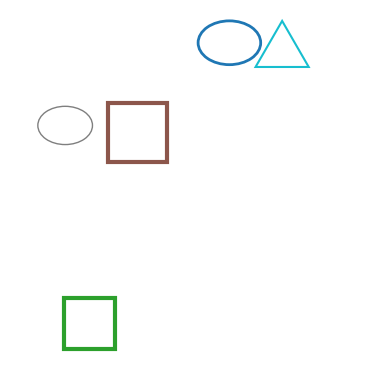[{"shape": "oval", "thickness": 2, "radius": 0.41, "center": [0.596, 0.889]}, {"shape": "square", "thickness": 3, "radius": 0.33, "center": [0.233, 0.159]}, {"shape": "square", "thickness": 3, "radius": 0.38, "center": [0.356, 0.656]}, {"shape": "oval", "thickness": 1, "radius": 0.35, "center": [0.169, 0.674]}, {"shape": "triangle", "thickness": 1.5, "radius": 0.4, "center": [0.733, 0.866]}]